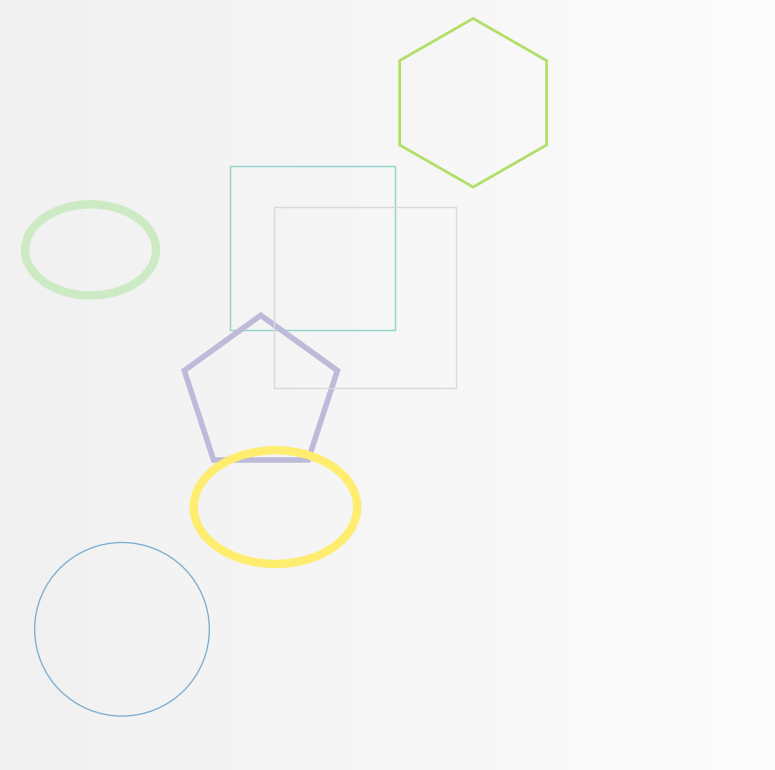[{"shape": "square", "thickness": 0.5, "radius": 0.53, "center": [0.403, 0.678]}, {"shape": "pentagon", "thickness": 2, "radius": 0.52, "center": [0.337, 0.487]}, {"shape": "circle", "thickness": 0.5, "radius": 0.56, "center": [0.157, 0.183]}, {"shape": "hexagon", "thickness": 1, "radius": 0.55, "center": [0.611, 0.867]}, {"shape": "square", "thickness": 0.5, "radius": 0.59, "center": [0.471, 0.613]}, {"shape": "oval", "thickness": 3, "radius": 0.42, "center": [0.117, 0.675]}, {"shape": "oval", "thickness": 3, "radius": 0.53, "center": [0.355, 0.341]}]